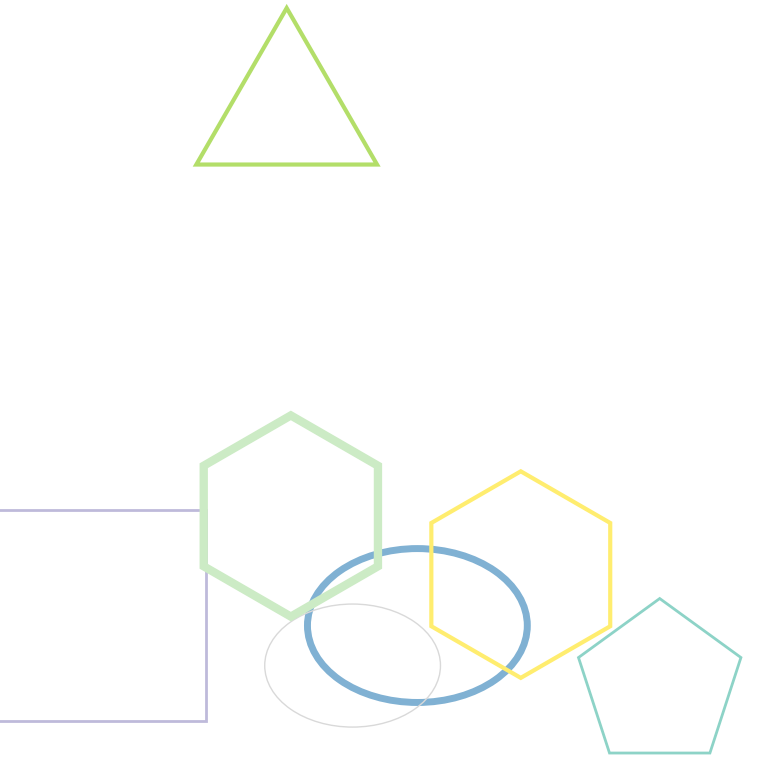[{"shape": "pentagon", "thickness": 1, "radius": 0.55, "center": [0.857, 0.112]}, {"shape": "square", "thickness": 1, "radius": 0.69, "center": [0.13, 0.2]}, {"shape": "oval", "thickness": 2.5, "radius": 0.71, "center": [0.542, 0.188]}, {"shape": "triangle", "thickness": 1.5, "radius": 0.68, "center": [0.372, 0.854]}, {"shape": "oval", "thickness": 0.5, "radius": 0.57, "center": [0.458, 0.136]}, {"shape": "hexagon", "thickness": 3, "radius": 0.65, "center": [0.378, 0.33]}, {"shape": "hexagon", "thickness": 1.5, "radius": 0.67, "center": [0.676, 0.254]}]